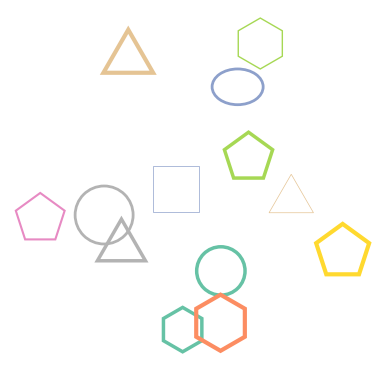[{"shape": "circle", "thickness": 2.5, "radius": 0.31, "center": [0.574, 0.296]}, {"shape": "hexagon", "thickness": 2.5, "radius": 0.29, "center": [0.474, 0.144]}, {"shape": "hexagon", "thickness": 3, "radius": 0.36, "center": [0.573, 0.162]}, {"shape": "oval", "thickness": 2, "radius": 0.33, "center": [0.617, 0.774]}, {"shape": "square", "thickness": 0.5, "radius": 0.3, "center": [0.457, 0.509]}, {"shape": "pentagon", "thickness": 1.5, "radius": 0.33, "center": [0.104, 0.432]}, {"shape": "pentagon", "thickness": 2.5, "radius": 0.33, "center": [0.646, 0.591]}, {"shape": "hexagon", "thickness": 1, "radius": 0.33, "center": [0.676, 0.887]}, {"shape": "pentagon", "thickness": 3, "radius": 0.36, "center": [0.89, 0.346]}, {"shape": "triangle", "thickness": 3, "radius": 0.37, "center": [0.333, 0.848]}, {"shape": "triangle", "thickness": 0.5, "radius": 0.33, "center": [0.757, 0.481]}, {"shape": "circle", "thickness": 2, "radius": 0.38, "center": [0.27, 0.442]}, {"shape": "triangle", "thickness": 2.5, "radius": 0.36, "center": [0.315, 0.359]}]